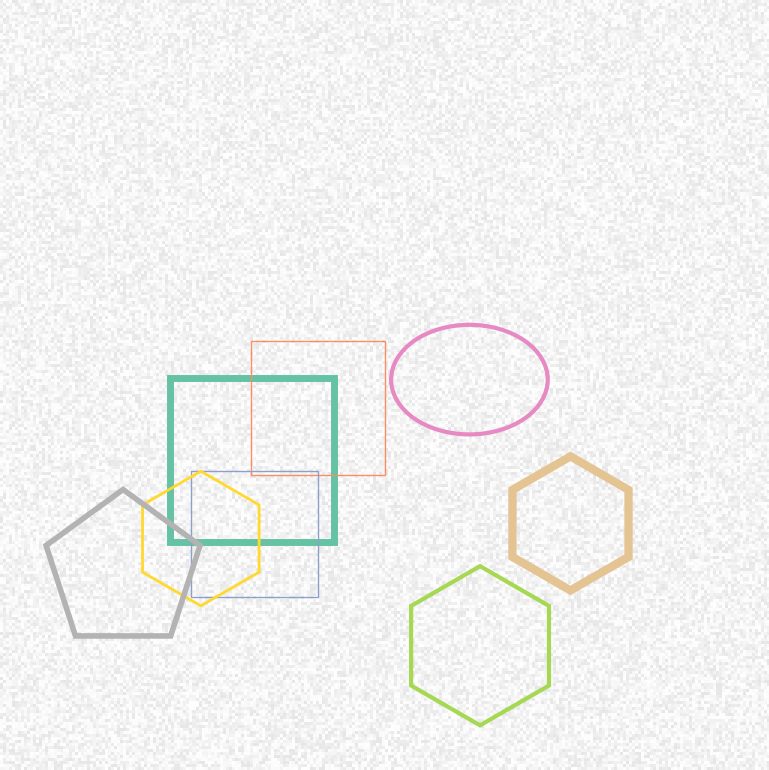[{"shape": "square", "thickness": 2.5, "radius": 0.53, "center": [0.327, 0.402]}, {"shape": "square", "thickness": 0.5, "radius": 0.44, "center": [0.413, 0.47]}, {"shape": "square", "thickness": 0.5, "radius": 0.41, "center": [0.331, 0.306]}, {"shape": "oval", "thickness": 1.5, "radius": 0.51, "center": [0.61, 0.507]}, {"shape": "hexagon", "thickness": 1.5, "radius": 0.52, "center": [0.623, 0.161]}, {"shape": "hexagon", "thickness": 1, "radius": 0.44, "center": [0.261, 0.301]}, {"shape": "hexagon", "thickness": 3, "radius": 0.44, "center": [0.741, 0.32]}, {"shape": "pentagon", "thickness": 2, "radius": 0.53, "center": [0.16, 0.259]}]